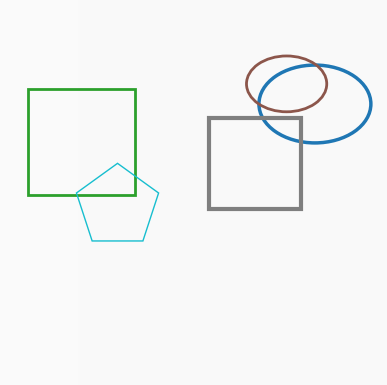[{"shape": "oval", "thickness": 2.5, "radius": 0.72, "center": [0.813, 0.73]}, {"shape": "square", "thickness": 2, "radius": 0.69, "center": [0.21, 0.631]}, {"shape": "oval", "thickness": 2, "radius": 0.52, "center": [0.74, 0.782]}, {"shape": "square", "thickness": 3, "radius": 0.59, "center": [0.657, 0.576]}, {"shape": "pentagon", "thickness": 1, "radius": 0.56, "center": [0.303, 0.464]}]